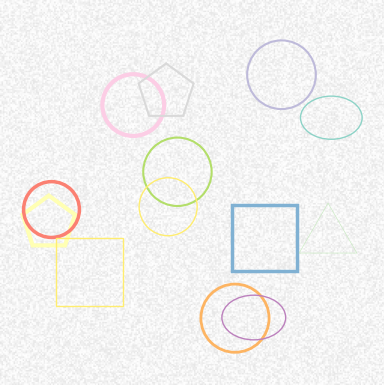[{"shape": "oval", "thickness": 1, "radius": 0.4, "center": [0.861, 0.694]}, {"shape": "pentagon", "thickness": 3, "radius": 0.36, "center": [0.127, 0.42]}, {"shape": "circle", "thickness": 1.5, "radius": 0.45, "center": [0.731, 0.806]}, {"shape": "circle", "thickness": 2.5, "radius": 0.36, "center": [0.134, 0.456]}, {"shape": "square", "thickness": 2.5, "radius": 0.43, "center": [0.687, 0.381]}, {"shape": "circle", "thickness": 2, "radius": 0.44, "center": [0.61, 0.174]}, {"shape": "circle", "thickness": 1.5, "radius": 0.44, "center": [0.461, 0.554]}, {"shape": "circle", "thickness": 3, "radius": 0.4, "center": [0.346, 0.727]}, {"shape": "pentagon", "thickness": 1.5, "radius": 0.38, "center": [0.431, 0.76]}, {"shape": "oval", "thickness": 1, "radius": 0.41, "center": [0.659, 0.175]}, {"shape": "triangle", "thickness": 0.5, "radius": 0.43, "center": [0.852, 0.386]}, {"shape": "square", "thickness": 1, "radius": 0.44, "center": [0.232, 0.294]}, {"shape": "circle", "thickness": 1, "radius": 0.38, "center": [0.437, 0.463]}]